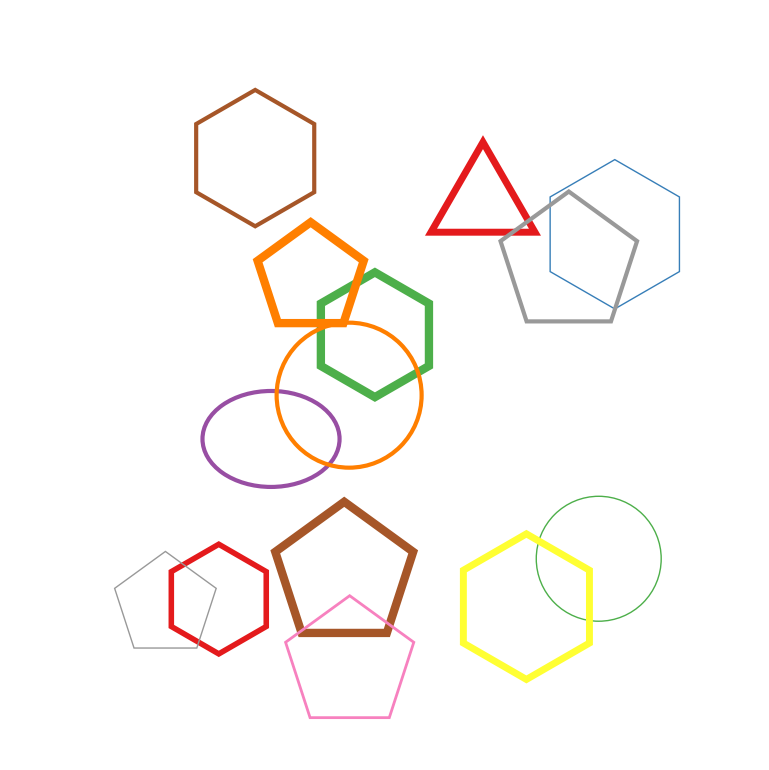[{"shape": "triangle", "thickness": 2.5, "radius": 0.39, "center": [0.627, 0.737]}, {"shape": "hexagon", "thickness": 2, "radius": 0.36, "center": [0.284, 0.222]}, {"shape": "hexagon", "thickness": 0.5, "radius": 0.48, "center": [0.798, 0.696]}, {"shape": "circle", "thickness": 0.5, "radius": 0.41, "center": [0.778, 0.274]}, {"shape": "hexagon", "thickness": 3, "radius": 0.41, "center": [0.487, 0.565]}, {"shape": "oval", "thickness": 1.5, "radius": 0.45, "center": [0.352, 0.43]}, {"shape": "pentagon", "thickness": 3, "radius": 0.36, "center": [0.403, 0.639]}, {"shape": "circle", "thickness": 1.5, "radius": 0.47, "center": [0.453, 0.487]}, {"shape": "hexagon", "thickness": 2.5, "radius": 0.47, "center": [0.684, 0.212]}, {"shape": "pentagon", "thickness": 3, "radius": 0.47, "center": [0.447, 0.254]}, {"shape": "hexagon", "thickness": 1.5, "radius": 0.44, "center": [0.331, 0.795]}, {"shape": "pentagon", "thickness": 1, "radius": 0.44, "center": [0.454, 0.139]}, {"shape": "pentagon", "thickness": 0.5, "radius": 0.35, "center": [0.215, 0.214]}, {"shape": "pentagon", "thickness": 1.5, "radius": 0.47, "center": [0.739, 0.658]}]